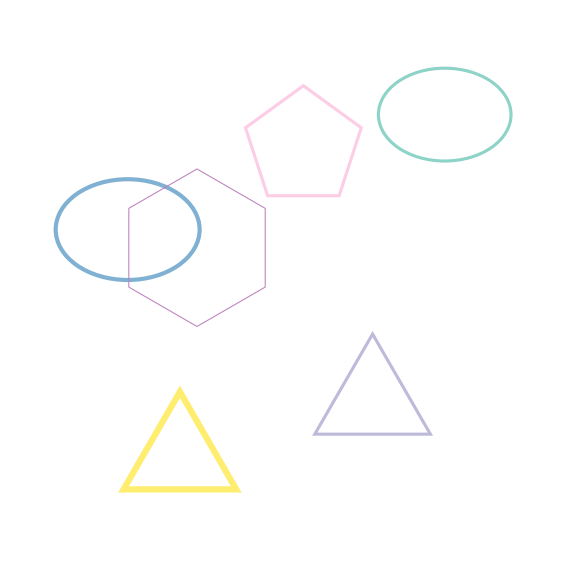[{"shape": "oval", "thickness": 1.5, "radius": 0.57, "center": [0.77, 0.801]}, {"shape": "triangle", "thickness": 1.5, "radius": 0.58, "center": [0.645, 0.305]}, {"shape": "oval", "thickness": 2, "radius": 0.62, "center": [0.221, 0.602]}, {"shape": "pentagon", "thickness": 1.5, "radius": 0.53, "center": [0.525, 0.745]}, {"shape": "hexagon", "thickness": 0.5, "radius": 0.68, "center": [0.341, 0.57]}, {"shape": "triangle", "thickness": 3, "radius": 0.56, "center": [0.312, 0.208]}]